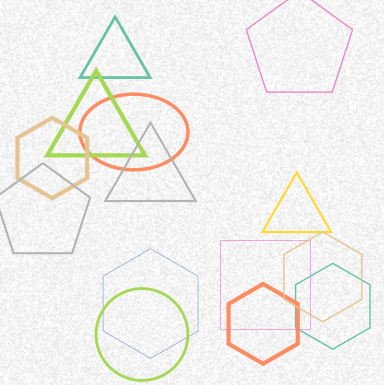[{"shape": "hexagon", "thickness": 1, "radius": 0.56, "center": [0.864, 0.205]}, {"shape": "triangle", "thickness": 2, "radius": 0.53, "center": [0.299, 0.851]}, {"shape": "hexagon", "thickness": 3, "radius": 0.52, "center": [0.684, 0.159]}, {"shape": "oval", "thickness": 2.5, "radius": 0.7, "center": [0.348, 0.657]}, {"shape": "hexagon", "thickness": 0.5, "radius": 0.71, "center": [0.391, 0.212]}, {"shape": "square", "thickness": 0.5, "radius": 0.58, "center": [0.688, 0.261]}, {"shape": "pentagon", "thickness": 1, "radius": 0.72, "center": [0.778, 0.878]}, {"shape": "circle", "thickness": 2, "radius": 0.6, "center": [0.369, 0.131]}, {"shape": "triangle", "thickness": 3, "radius": 0.73, "center": [0.25, 0.67]}, {"shape": "triangle", "thickness": 1.5, "radius": 0.52, "center": [0.771, 0.449]}, {"shape": "hexagon", "thickness": 3, "radius": 0.52, "center": [0.136, 0.59]}, {"shape": "hexagon", "thickness": 1, "radius": 0.58, "center": [0.839, 0.281]}, {"shape": "pentagon", "thickness": 1.5, "radius": 0.65, "center": [0.111, 0.447]}, {"shape": "triangle", "thickness": 1.5, "radius": 0.68, "center": [0.391, 0.546]}]